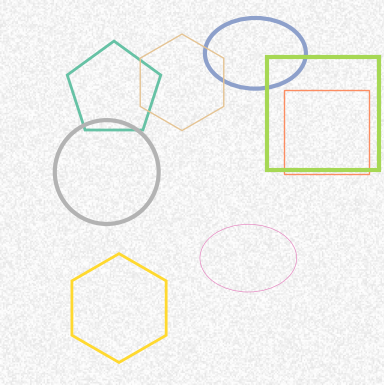[{"shape": "pentagon", "thickness": 2, "radius": 0.64, "center": [0.296, 0.766]}, {"shape": "square", "thickness": 1, "radius": 0.55, "center": [0.849, 0.657]}, {"shape": "oval", "thickness": 3, "radius": 0.66, "center": [0.663, 0.862]}, {"shape": "oval", "thickness": 0.5, "radius": 0.63, "center": [0.645, 0.33]}, {"shape": "square", "thickness": 3, "radius": 0.73, "center": [0.839, 0.705]}, {"shape": "hexagon", "thickness": 2, "radius": 0.71, "center": [0.309, 0.2]}, {"shape": "hexagon", "thickness": 1, "radius": 0.63, "center": [0.473, 0.786]}, {"shape": "circle", "thickness": 3, "radius": 0.67, "center": [0.277, 0.553]}]